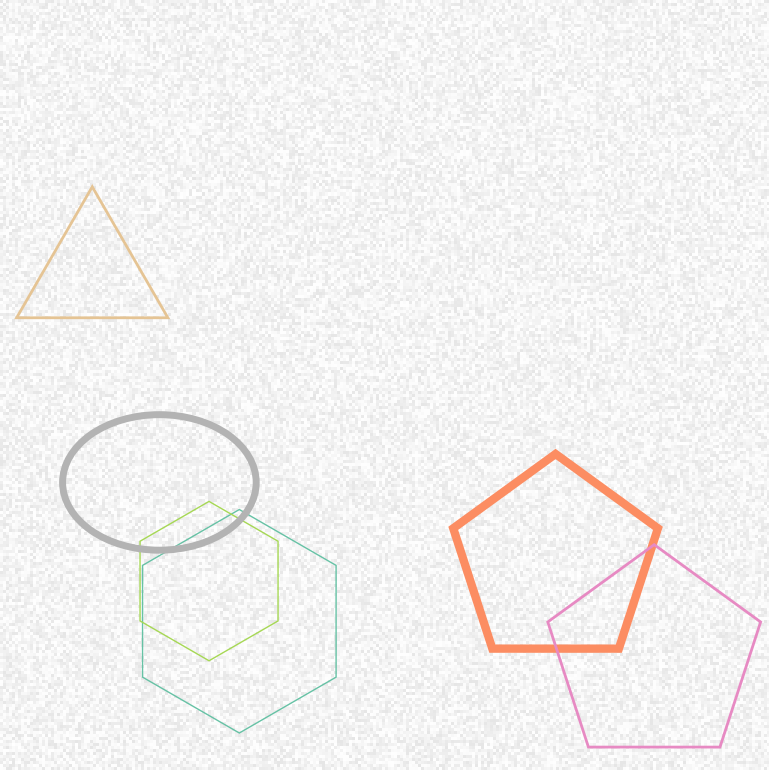[{"shape": "hexagon", "thickness": 0.5, "radius": 0.73, "center": [0.311, 0.193]}, {"shape": "pentagon", "thickness": 3, "radius": 0.7, "center": [0.722, 0.271]}, {"shape": "pentagon", "thickness": 1, "radius": 0.73, "center": [0.85, 0.147]}, {"shape": "hexagon", "thickness": 0.5, "radius": 0.52, "center": [0.271, 0.245]}, {"shape": "triangle", "thickness": 1, "radius": 0.57, "center": [0.12, 0.644]}, {"shape": "oval", "thickness": 2.5, "radius": 0.63, "center": [0.207, 0.373]}]